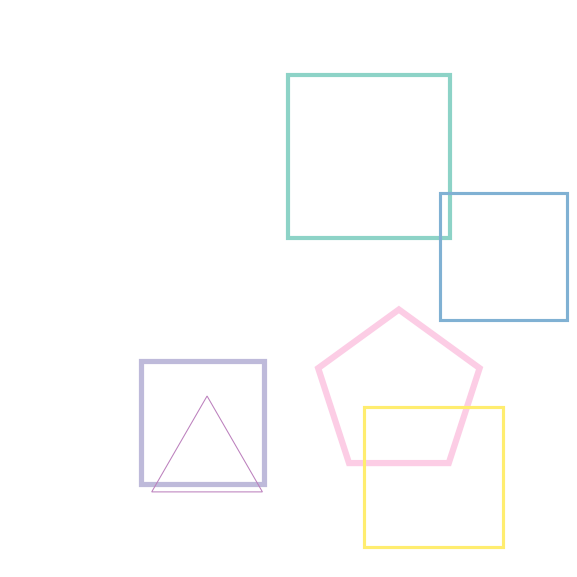[{"shape": "square", "thickness": 2, "radius": 0.7, "center": [0.639, 0.728]}, {"shape": "square", "thickness": 2.5, "radius": 0.53, "center": [0.351, 0.268]}, {"shape": "square", "thickness": 1.5, "radius": 0.55, "center": [0.872, 0.555]}, {"shape": "pentagon", "thickness": 3, "radius": 0.73, "center": [0.691, 0.316]}, {"shape": "triangle", "thickness": 0.5, "radius": 0.55, "center": [0.359, 0.203]}, {"shape": "square", "thickness": 1.5, "radius": 0.6, "center": [0.751, 0.173]}]